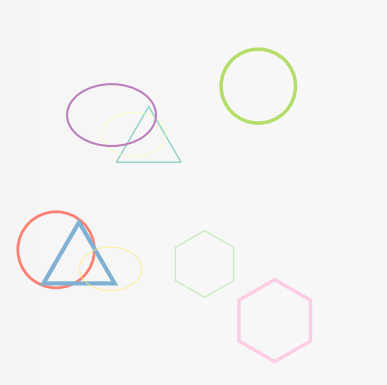[{"shape": "triangle", "thickness": 1, "radius": 0.48, "center": [0.384, 0.627]}, {"shape": "oval", "thickness": 0.5, "radius": 0.41, "center": [0.346, 0.651]}, {"shape": "circle", "thickness": 2, "radius": 0.49, "center": [0.145, 0.351]}, {"shape": "triangle", "thickness": 3, "radius": 0.53, "center": [0.204, 0.317]}, {"shape": "circle", "thickness": 2.5, "radius": 0.48, "center": [0.667, 0.776]}, {"shape": "hexagon", "thickness": 2.5, "radius": 0.53, "center": [0.709, 0.167]}, {"shape": "oval", "thickness": 1.5, "radius": 0.57, "center": [0.288, 0.701]}, {"shape": "hexagon", "thickness": 1, "radius": 0.43, "center": [0.528, 0.314]}, {"shape": "oval", "thickness": 0.5, "radius": 0.4, "center": [0.285, 0.302]}]